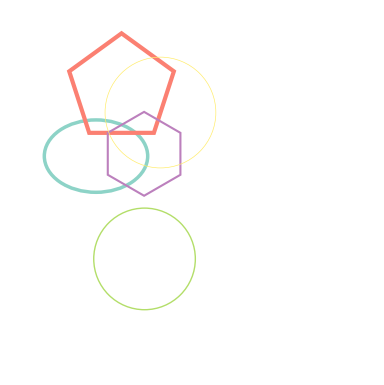[{"shape": "oval", "thickness": 2.5, "radius": 0.67, "center": [0.249, 0.595]}, {"shape": "pentagon", "thickness": 3, "radius": 0.71, "center": [0.316, 0.771]}, {"shape": "circle", "thickness": 1, "radius": 0.66, "center": [0.375, 0.328]}, {"shape": "hexagon", "thickness": 1.5, "radius": 0.54, "center": [0.374, 0.6]}, {"shape": "circle", "thickness": 0.5, "radius": 0.72, "center": [0.417, 0.708]}]